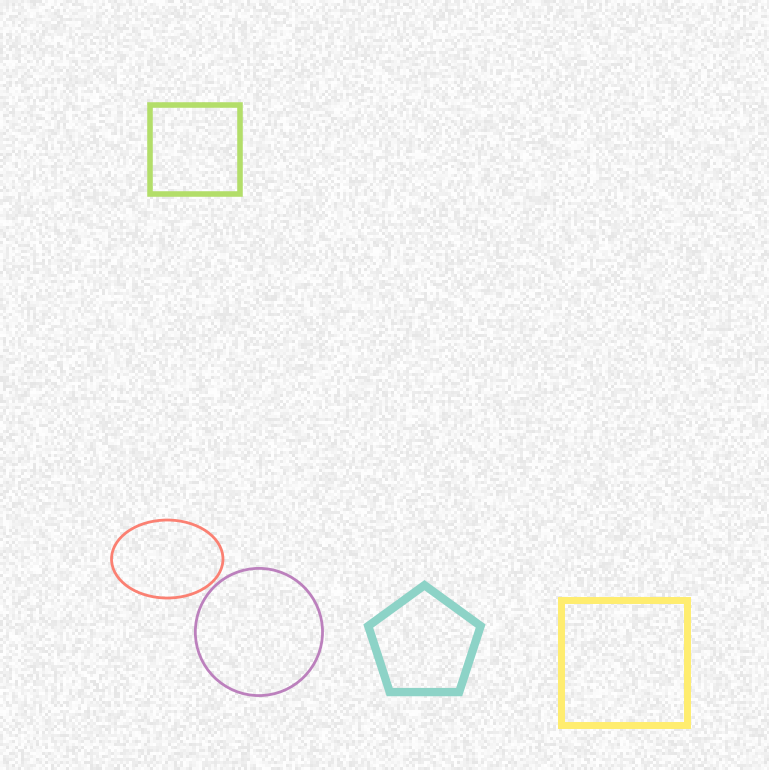[{"shape": "pentagon", "thickness": 3, "radius": 0.38, "center": [0.551, 0.163]}, {"shape": "oval", "thickness": 1, "radius": 0.36, "center": [0.217, 0.274]}, {"shape": "square", "thickness": 2, "radius": 0.29, "center": [0.253, 0.806]}, {"shape": "circle", "thickness": 1, "radius": 0.41, "center": [0.336, 0.179]}, {"shape": "square", "thickness": 2.5, "radius": 0.41, "center": [0.81, 0.14]}]